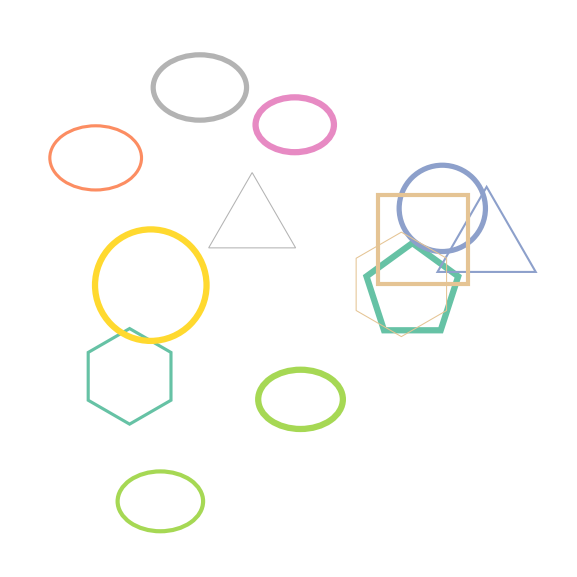[{"shape": "hexagon", "thickness": 1.5, "radius": 0.41, "center": [0.224, 0.347]}, {"shape": "pentagon", "thickness": 3, "radius": 0.42, "center": [0.714, 0.495]}, {"shape": "oval", "thickness": 1.5, "radius": 0.4, "center": [0.166, 0.726]}, {"shape": "circle", "thickness": 2.5, "radius": 0.37, "center": [0.766, 0.638]}, {"shape": "triangle", "thickness": 1, "radius": 0.49, "center": [0.843, 0.577]}, {"shape": "oval", "thickness": 3, "radius": 0.34, "center": [0.51, 0.783]}, {"shape": "oval", "thickness": 2, "radius": 0.37, "center": [0.278, 0.131]}, {"shape": "oval", "thickness": 3, "radius": 0.37, "center": [0.52, 0.308]}, {"shape": "circle", "thickness": 3, "radius": 0.48, "center": [0.261, 0.505]}, {"shape": "square", "thickness": 2, "radius": 0.39, "center": [0.733, 0.585]}, {"shape": "hexagon", "thickness": 0.5, "radius": 0.45, "center": [0.695, 0.507]}, {"shape": "oval", "thickness": 2.5, "radius": 0.4, "center": [0.346, 0.848]}, {"shape": "triangle", "thickness": 0.5, "radius": 0.43, "center": [0.437, 0.613]}]